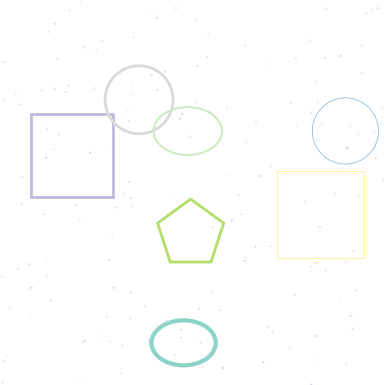[{"shape": "oval", "thickness": 3, "radius": 0.42, "center": [0.477, 0.11]}, {"shape": "square", "thickness": 2, "radius": 0.54, "center": [0.187, 0.596]}, {"shape": "circle", "thickness": 0.5, "radius": 0.43, "center": [0.897, 0.66]}, {"shape": "pentagon", "thickness": 2, "radius": 0.45, "center": [0.495, 0.392]}, {"shape": "circle", "thickness": 2, "radius": 0.44, "center": [0.361, 0.741]}, {"shape": "oval", "thickness": 1.5, "radius": 0.44, "center": [0.488, 0.66]}, {"shape": "square", "thickness": 0.5, "radius": 0.57, "center": [0.833, 0.442]}]